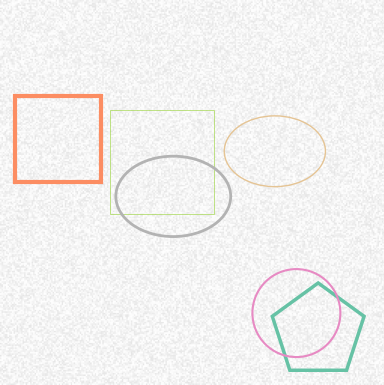[{"shape": "pentagon", "thickness": 2.5, "radius": 0.63, "center": [0.826, 0.14]}, {"shape": "square", "thickness": 3, "radius": 0.56, "center": [0.15, 0.639]}, {"shape": "circle", "thickness": 1.5, "radius": 0.57, "center": [0.77, 0.187]}, {"shape": "square", "thickness": 0.5, "radius": 0.67, "center": [0.422, 0.58]}, {"shape": "oval", "thickness": 1, "radius": 0.66, "center": [0.714, 0.607]}, {"shape": "oval", "thickness": 2, "radius": 0.75, "center": [0.45, 0.49]}]